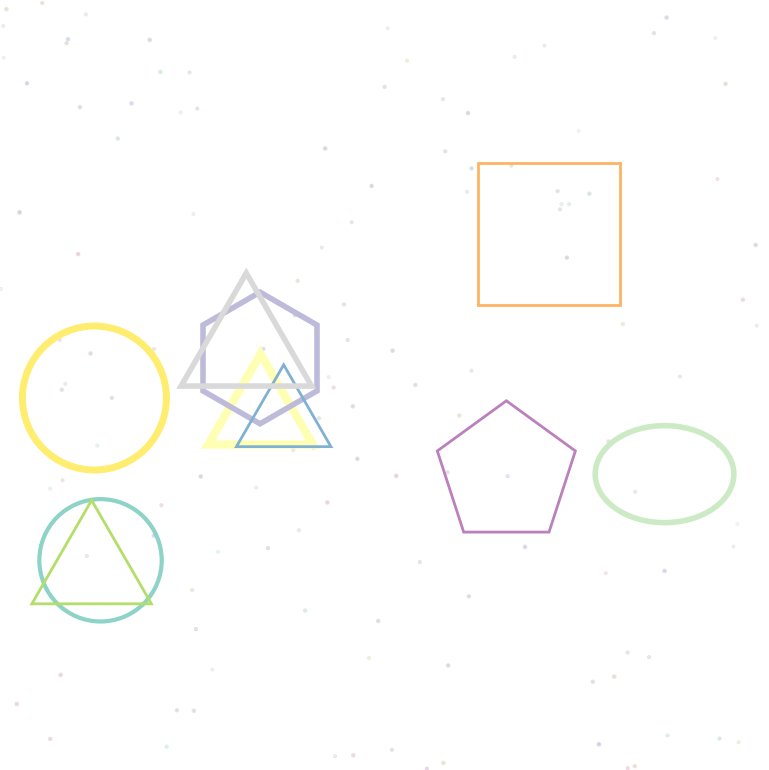[{"shape": "circle", "thickness": 1.5, "radius": 0.4, "center": [0.131, 0.272]}, {"shape": "triangle", "thickness": 3, "radius": 0.39, "center": [0.338, 0.462]}, {"shape": "hexagon", "thickness": 2, "radius": 0.43, "center": [0.338, 0.535]}, {"shape": "triangle", "thickness": 1, "radius": 0.35, "center": [0.368, 0.455]}, {"shape": "square", "thickness": 1, "radius": 0.46, "center": [0.713, 0.696]}, {"shape": "triangle", "thickness": 1, "radius": 0.45, "center": [0.119, 0.261]}, {"shape": "triangle", "thickness": 2, "radius": 0.49, "center": [0.32, 0.548]}, {"shape": "pentagon", "thickness": 1, "radius": 0.47, "center": [0.658, 0.385]}, {"shape": "oval", "thickness": 2, "radius": 0.45, "center": [0.863, 0.384]}, {"shape": "circle", "thickness": 2.5, "radius": 0.47, "center": [0.123, 0.483]}]